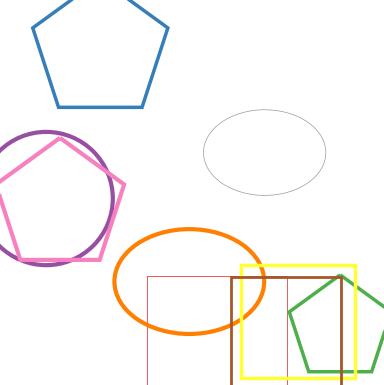[{"shape": "square", "thickness": 0.5, "radius": 0.91, "center": [0.563, 0.1]}, {"shape": "pentagon", "thickness": 2.5, "radius": 0.92, "center": [0.26, 0.87]}, {"shape": "pentagon", "thickness": 2.5, "radius": 0.7, "center": [0.884, 0.147]}, {"shape": "circle", "thickness": 3, "radius": 0.87, "center": [0.12, 0.484]}, {"shape": "oval", "thickness": 3, "radius": 0.97, "center": [0.492, 0.269]}, {"shape": "square", "thickness": 2.5, "radius": 0.74, "center": [0.774, 0.165]}, {"shape": "square", "thickness": 2, "radius": 0.71, "center": [0.743, 0.139]}, {"shape": "pentagon", "thickness": 3, "radius": 0.88, "center": [0.156, 0.467]}, {"shape": "oval", "thickness": 0.5, "radius": 0.79, "center": [0.687, 0.604]}]